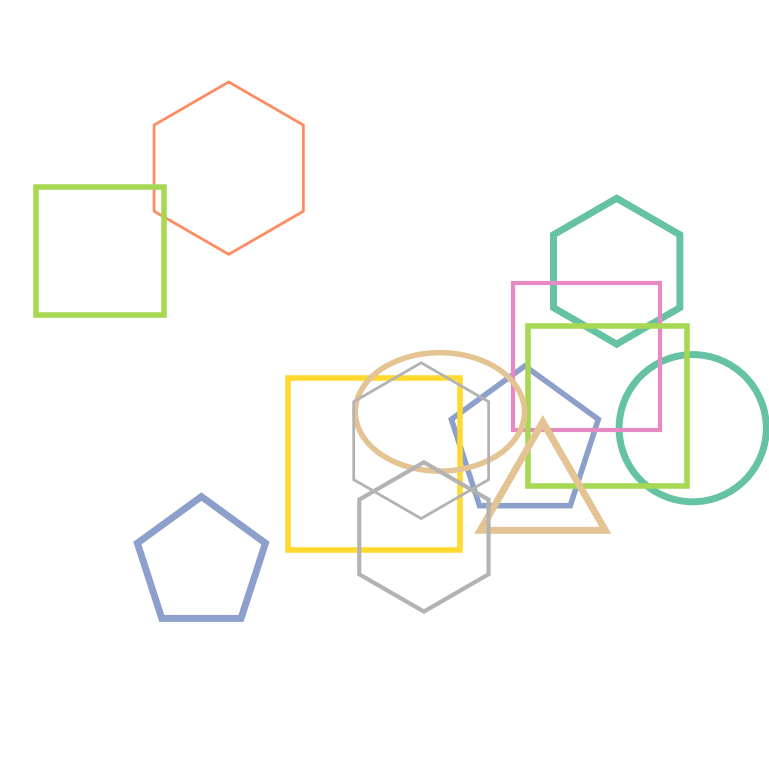[{"shape": "circle", "thickness": 2.5, "radius": 0.48, "center": [0.9, 0.444]}, {"shape": "hexagon", "thickness": 2.5, "radius": 0.47, "center": [0.801, 0.648]}, {"shape": "hexagon", "thickness": 1, "radius": 0.56, "center": [0.297, 0.782]}, {"shape": "pentagon", "thickness": 2, "radius": 0.5, "center": [0.682, 0.424]}, {"shape": "pentagon", "thickness": 2.5, "radius": 0.44, "center": [0.262, 0.268]}, {"shape": "square", "thickness": 1.5, "radius": 0.48, "center": [0.762, 0.537]}, {"shape": "square", "thickness": 2, "radius": 0.41, "center": [0.129, 0.674]}, {"shape": "square", "thickness": 2, "radius": 0.52, "center": [0.789, 0.472]}, {"shape": "square", "thickness": 2, "radius": 0.56, "center": [0.486, 0.398]}, {"shape": "oval", "thickness": 2, "radius": 0.55, "center": [0.571, 0.465]}, {"shape": "triangle", "thickness": 2.5, "radius": 0.47, "center": [0.705, 0.358]}, {"shape": "hexagon", "thickness": 1, "radius": 0.51, "center": [0.547, 0.428]}, {"shape": "hexagon", "thickness": 1.5, "radius": 0.48, "center": [0.551, 0.303]}]